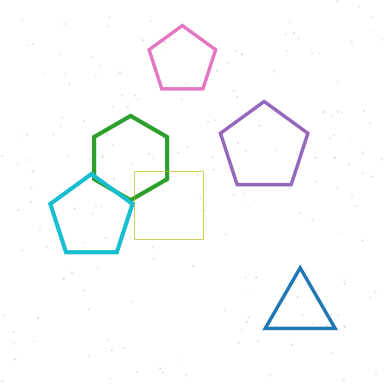[{"shape": "triangle", "thickness": 2.5, "radius": 0.52, "center": [0.78, 0.199]}, {"shape": "hexagon", "thickness": 3, "radius": 0.55, "center": [0.339, 0.589]}, {"shape": "pentagon", "thickness": 2.5, "radius": 0.6, "center": [0.686, 0.617]}, {"shape": "pentagon", "thickness": 2.5, "radius": 0.45, "center": [0.474, 0.843]}, {"shape": "square", "thickness": 0.5, "radius": 0.44, "center": [0.438, 0.468]}, {"shape": "pentagon", "thickness": 3, "radius": 0.56, "center": [0.237, 0.436]}]